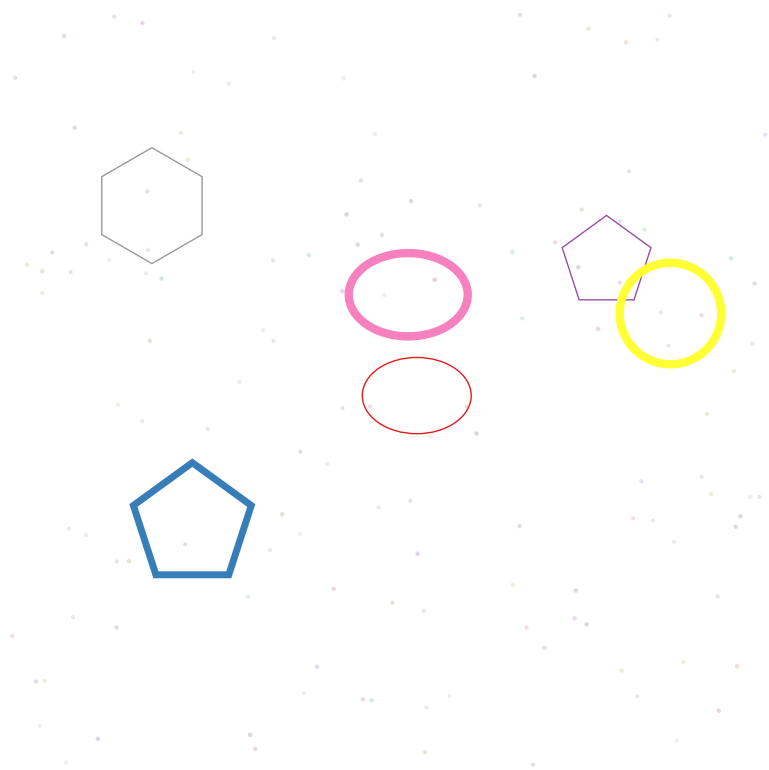[{"shape": "oval", "thickness": 0.5, "radius": 0.35, "center": [0.541, 0.486]}, {"shape": "pentagon", "thickness": 2.5, "radius": 0.4, "center": [0.25, 0.319]}, {"shape": "pentagon", "thickness": 0.5, "radius": 0.3, "center": [0.788, 0.66]}, {"shape": "circle", "thickness": 3, "radius": 0.33, "center": [0.871, 0.593]}, {"shape": "oval", "thickness": 3, "radius": 0.39, "center": [0.53, 0.617]}, {"shape": "hexagon", "thickness": 0.5, "radius": 0.38, "center": [0.197, 0.733]}]